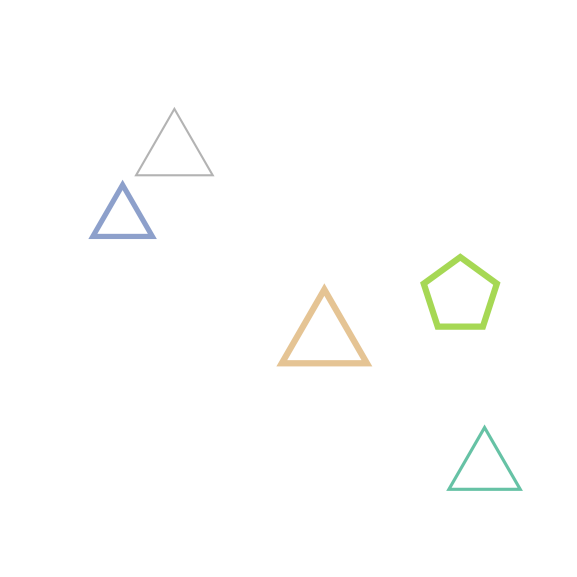[{"shape": "triangle", "thickness": 1.5, "radius": 0.36, "center": [0.839, 0.187]}, {"shape": "triangle", "thickness": 2.5, "radius": 0.3, "center": [0.212, 0.619]}, {"shape": "pentagon", "thickness": 3, "radius": 0.33, "center": [0.797, 0.487]}, {"shape": "triangle", "thickness": 3, "radius": 0.43, "center": [0.562, 0.413]}, {"shape": "triangle", "thickness": 1, "radius": 0.38, "center": [0.302, 0.734]}]